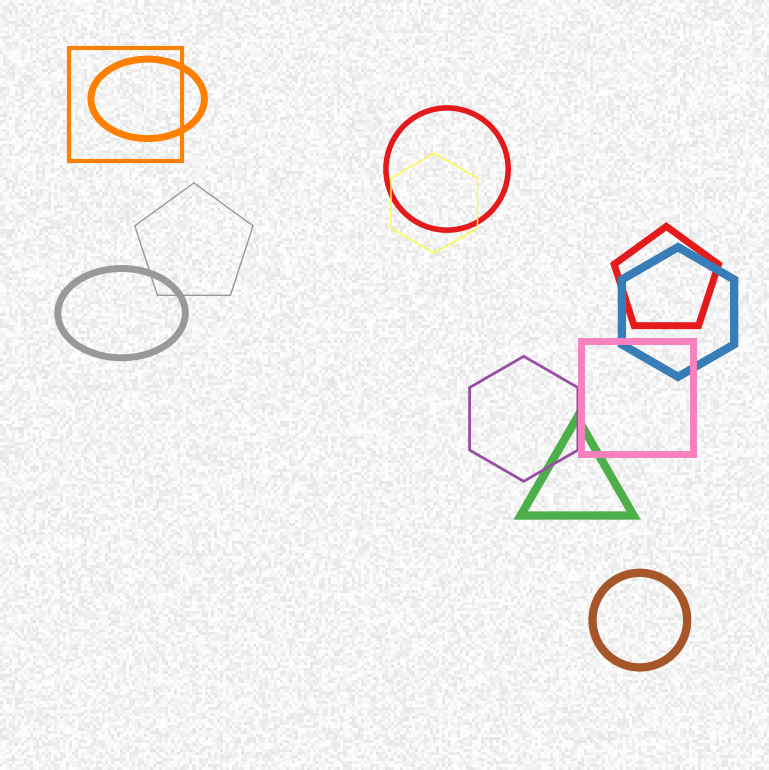[{"shape": "circle", "thickness": 2, "radius": 0.4, "center": [0.581, 0.78]}, {"shape": "pentagon", "thickness": 2.5, "radius": 0.36, "center": [0.865, 0.635]}, {"shape": "hexagon", "thickness": 3, "radius": 0.42, "center": [0.881, 0.595]}, {"shape": "triangle", "thickness": 3, "radius": 0.42, "center": [0.75, 0.373]}, {"shape": "hexagon", "thickness": 1, "radius": 0.41, "center": [0.68, 0.456]}, {"shape": "square", "thickness": 1.5, "radius": 0.37, "center": [0.163, 0.864]}, {"shape": "oval", "thickness": 2.5, "radius": 0.37, "center": [0.192, 0.872]}, {"shape": "hexagon", "thickness": 0.5, "radius": 0.32, "center": [0.564, 0.736]}, {"shape": "circle", "thickness": 3, "radius": 0.31, "center": [0.831, 0.195]}, {"shape": "square", "thickness": 2.5, "radius": 0.36, "center": [0.827, 0.484]}, {"shape": "oval", "thickness": 2.5, "radius": 0.41, "center": [0.158, 0.593]}, {"shape": "pentagon", "thickness": 0.5, "radius": 0.4, "center": [0.252, 0.682]}]